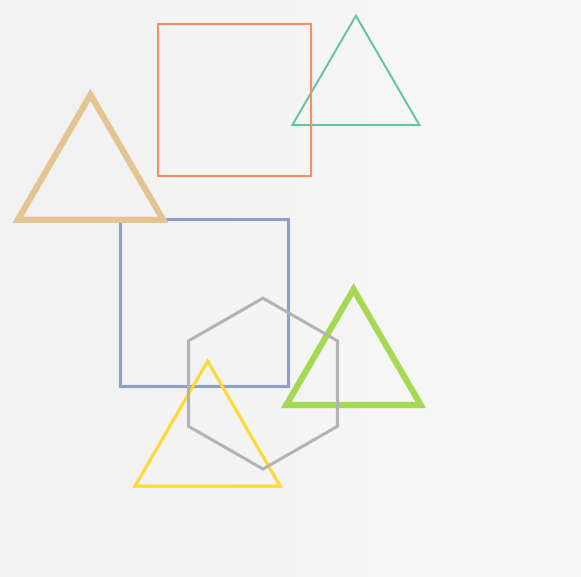[{"shape": "triangle", "thickness": 1, "radius": 0.63, "center": [0.612, 0.846]}, {"shape": "square", "thickness": 1, "radius": 0.66, "center": [0.404, 0.826]}, {"shape": "square", "thickness": 1.5, "radius": 0.72, "center": [0.351, 0.475]}, {"shape": "triangle", "thickness": 3, "radius": 0.67, "center": [0.608, 0.365]}, {"shape": "triangle", "thickness": 1.5, "radius": 0.72, "center": [0.357, 0.229]}, {"shape": "triangle", "thickness": 3, "radius": 0.72, "center": [0.156, 0.691]}, {"shape": "hexagon", "thickness": 1.5, "radius": 0.74, "center": [0.452, 0.335]}]